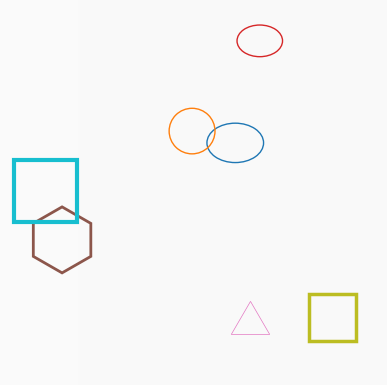[{"shape": "oval", "thickness": 1, "radius": 0.37, "center": [0.607, 0.629]}, {"shape": "circle", "thickness": 1, "radius": 0.3, "center": [0.496, 0.66]}, {"shape": "oval", "thickness": 1, "radius": 0.29, "center": [0.67, 0.894]}, {"shape": "hexagon", "thickness": 2, "radius": 0.43, "center": [0.16, 0.377]}, {"shape": "triangle", "thickness": 0.5, "radius": 0.29, "center": [0.646, 0.16]}, {"shape": "square", "thickness": 2.5, "radius": 0.3, "center": [0.858, 0.175]}, {"shape": "square", "thickness": 3, "radius": 0.4, "center": [0.117, 0.504]}]